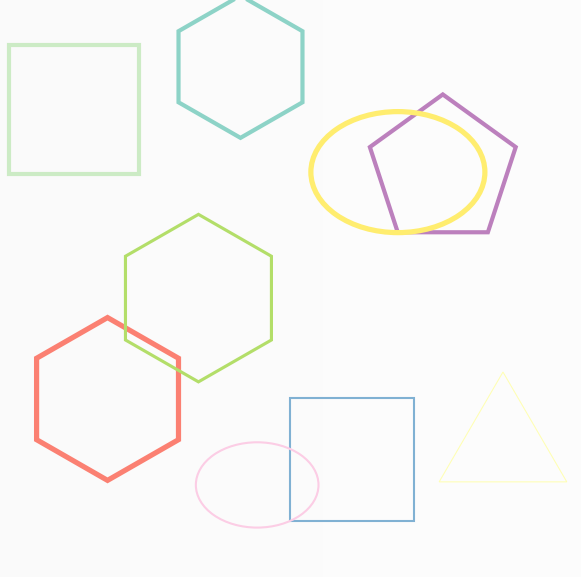[{"shape": "hexagon", "thickness": 2, "radius": 0.62, "center": [0.414, 0.884]}, {"shape": "triangle", "thickness": 0.5, "radius": 0.63, "center": [0.865, 0.228]}, {"shape": "hexagon", "thickness": 2.5, "radius": 0.7, "center": [0.185, 0.308]}, {"shape": "square", "thickness": 1, "radius": 0.53, "center": [0.606, 0.203]}, {"shape": "hexagon", "thickness": 1.5, "radius": 0.72, "center": [0.341, 0.483]}, {"shape": "oval", "thickness": 1, "radius": 0.53, "center": [0.442, 0.159]}, {"shape": "pentagon", "thickness": 2, "radius": 0.66, "center": [0.762, 0.704]}, {"shape": "square", "thickness": 2, "radius": 0.56, "center": [0.127, 0.809]}, {"shape": "oval", "thickness": 2.5, "radius": 0.75, "center": [0.685, 0.701]}]